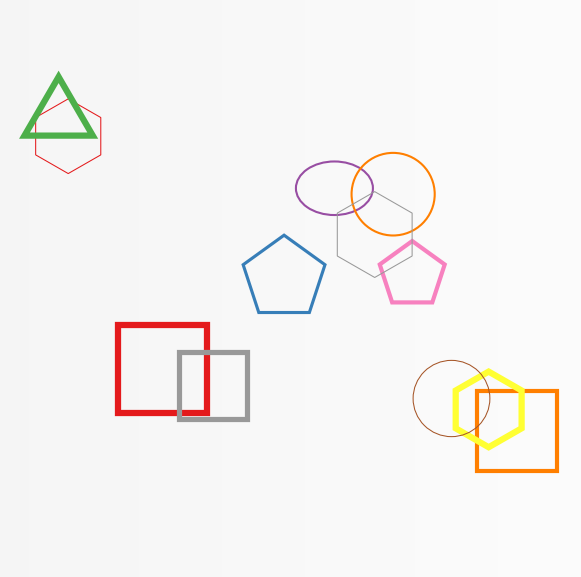[{"shape": "hexagon", "thickness": 0.5, "radius": 0.32, "center": [0.117, 0.763]}, {"shape": "square", "thickness": 3, "radius": 0.38, "center": [0.28, 0.36]}, {"shape": "pentagon", "thickness": 1.5, "radius": 0.37, "center": [0.489, 0.518]}, {"shape": "triangle", "thickness": 3, "radius": 0.34, "center": [0.101, 0.798]}, {"shape": "oval", "thickness": 1, "radius": 0.33, "center": [0.575, 0.673]}, {"shape": "circle", "thickness": 1, "radius": 0.36, "center": [0.676, 0.663]}, {"shape": "square", "thickness": 2, "radius": 0.34, "center": [0.89, 0.253]}, {"shape": "hexagon", "thickness": 3, "radius": 0.33, "center": [0.841, 0.29]}, {"shape": "circle", "thickness": 0.5, "radius": 0.33, "center": [0.777, 0.309]}, {"shape": "pentagon", "thickness": 2, "radius": 0.29, "center": [0.709, 0.523]}, {"shape": "square", "thickness": 2.5, "radius": 0.29, "center": [0.367, 0.331]}, {"shape": "hexagon", "thickness": 0.5, "radius": 0.37, "center": [0.645, 0.593]}]